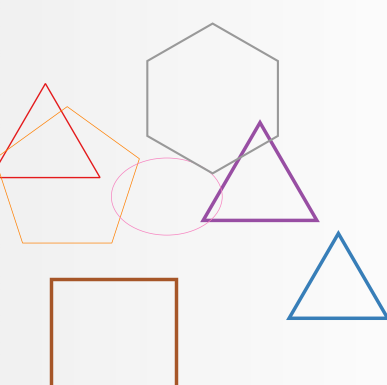[{"shape": "triangle", "thickness": 1, "radius": 0.81, "center": [0.117, 0.62]}, {"shape": "triangle", "thickness": 2.5, "radius": 0.73, "center": [0.873, 0.247]}, {"shape": "triangle", "thickness": 2.5, "radius": 0.85, "center": [0.671, 0.512]}, {"shape": "pentagon", "thickness": 0.5, "radius": 0.98, "center": [0.173, 0.527]}, {"shape": "square", "thickness": 2.5, "radius": 0.81, "center": [0.292, 0.113]}, {"shape": "oval", "thickness": 0.5, "radius": 0.72, "center": [0.43, 0.489]}, {"shape": "hexagon", "thickness": 1.5, "radius": 0.97, "center": [0.549, 0.744]}]